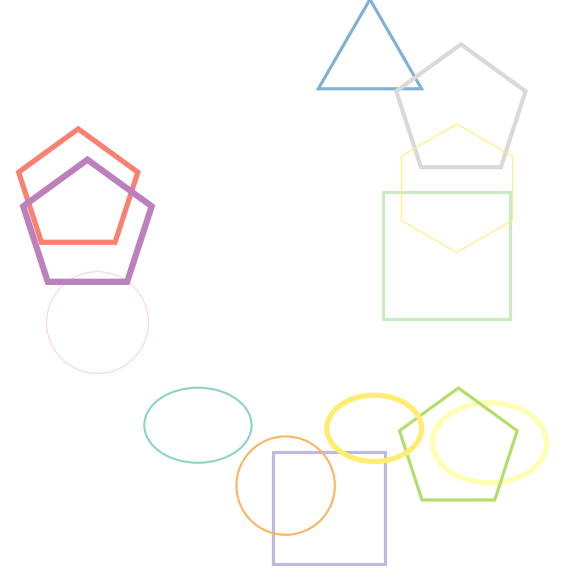[{"shape": "oval", "thickness": 1, "radius": 0.46, "center": [0.343, 0.263]}, {"shape": "oval", "thickness": 2.5, "radius": 0.5, "center": [0.848, 0.232]}, {"shape": "square", "thickness": 1.5, "radius": 0.49, "center": [0.57, 0.12]}, {"shape": "pentagon", "thickness": 2.5, "radius": 0.54, "center": [0.135, 0.667]}, {"shape": "triangle", "thickness": 1.5, "radius": 0.52, "center": [0.641, 0.897]}, {"shape": "circle", "thickness": 1, "radius": 0.43, "center": [0.495, 0.158]}, {"shape": "pentagon", "thickness": 1.5, "radius": 0.54, "center": [0.794, 0.22]}, {"shape": "circle", "thickness": 0.5, "radius": 0.44, "center": [0.169, 0.441]}, {"shape": "pentagon", "thickness": 2, "radius": 0.59, "center": [0.798, 0.805]}, {"shape": "pentagon", "thickness": 3, "radius": 0.58, "center": [0.151, 0.606]}, {"shape": "square", "thickness": 1.5, "radius": 0.55, "center": [0.773, 0.557]}, {"shape": "hexagon", "thickness": 0.5, "radius": 0.56, "center": [0.791, 0.673]}, {"shape": "oval", "thickness": 2.5, "radius": 0.41, "center": [0.648, 0.257]}]